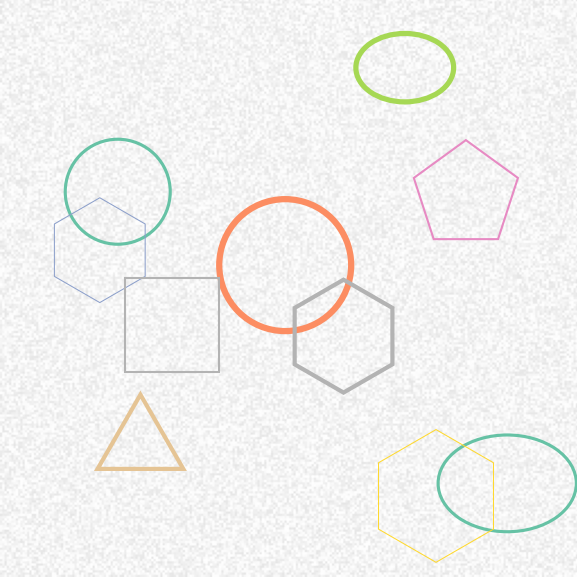[{"shape": "circle", "thickness": 1.5, "radius": 0.45, "center": [0.204, 0.667]}, {"shape": "oval", "thickness": 1.5, "radius": 0.6, "center": [0.878, 0.162]}, {"shape": "circle", "thickness": 3, "radius": 0.57, "center": [0.494, 0.54]}, {"shape": "hexagon", "thickness": 0.5, "radius": 0.45, "center": [0.173, 0.566]}, {"shape": "pentagon", "thickness": 1, "radius": 0.47, "center": [0.807, 0.662]}, {"shape": "oval", "thickness": 2.5, "radius": 0.42, "center": [0.701, 0.882]}, {"shape": "hexagon", "thickness": 0.5, "radius": 0.57, "center": [0.755, 0.14]}, {"shape": "triangle", "thickness": 2, "radius": 0.43, "center": [0.243, 0.23]}, {"shape": "hexagon", "thickness": 2, "radius": 0.49, "center": [0.595, 0.417]}, {"shape": "square", "thickness": 1, "radius": 0.41, "center": [0.298, 0.436]}]